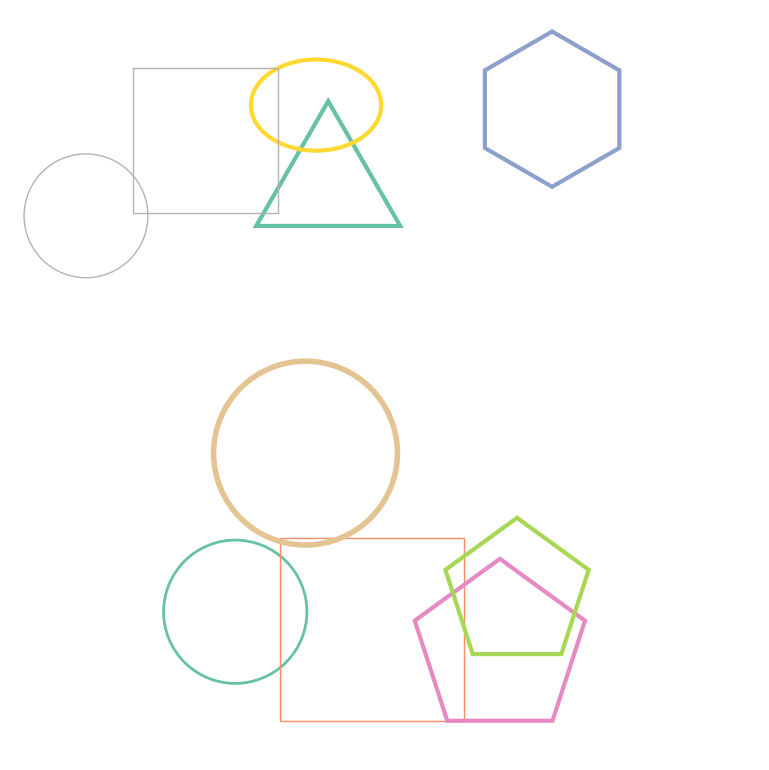[{"shape": "circle", "thickness": 1, "radius": 0.47, "center": [0.306, 0.206]}, {"shape": "triangle", "thickness": 1.5, "radius": 0.54, "center": [0.426, 0.761]}, {"shape": "square", "thickness": 0.5, "radius": 0.6, "center": [0.483, 0.182]}, {"shape": "hexagon", "thickness": 1.5, "radius": 0.5, "center": [0.717, 0.858]}, {"shape": "pentagon", "thickness": 1.5, "radius": 0.58, "center": [0.649, 0.158]}, {"shape": "pentagon", "thickness": 1.5, "radius": 0.49, "center": [0.671, 0.23]}, {"shape": "oval", "thickness": 1.5, "radius": 0.42, "center": [0.41, 0.864]}, {"shape": "circle", "thickness": 2, "radius": 0.6, "center": [0.397, 0.412]}, {"shape": "square", "thickness": 0.5, "radius": 0.47, "center": [0.267, 0.818]}, {"shape": "circle", "thickness": 0.5, "radius": 0.4, "center": [0.112, 0.72]}]